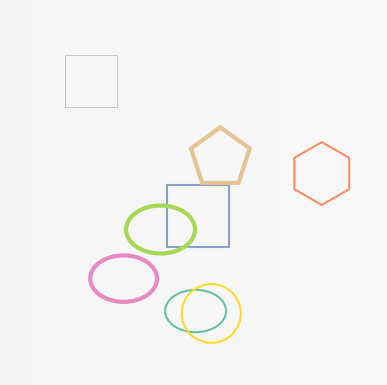[{"shape": "oval", "thickness": 1.5, "radius": 0.39, "center": [0.505, 0.192]}, {"shape": "hexagon", "thickness": 1.5, "radius": 0.41, "center": [0.83, 0.549]}, {"shape": "square", "thickness": 1.5, "radius": 0.4, "center": [0.511, 0.439]}, {"shape": "oval", "thickness": 3, "radius": 0.43, "center": [0.319, 0.276]}, {"shape": "oval", "thickness": 3, "radius": 0.45, "center": [0.414, 0.404]}, {"shape": "circle", "thickness": 1.5, "radius": 0.38, "center": [0.545, 0.186]}, {"shape": "pentagon", "thickness": 3, "radius": 0.4, "center": [0.569, 0.59]}, {"shape": "square", "thickness": 0.5, "radius": 0.34, "center": [0.235, 0.791]}]